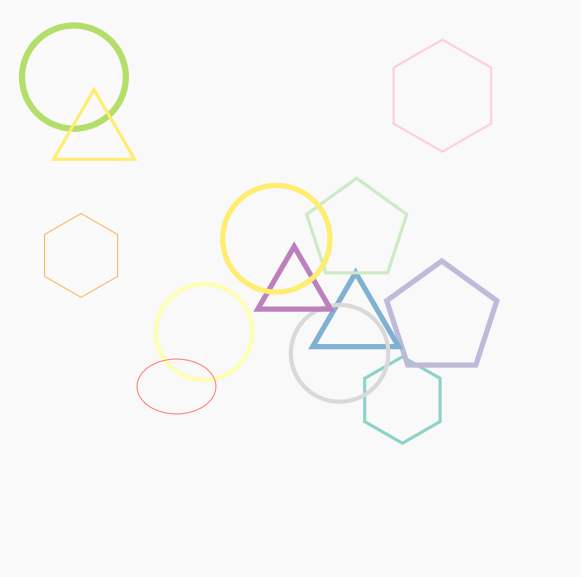[{"shape": "hexagon", "thickness": 1.5, "radius": 0.37, "center": [0.692, 0.307]}, {"shape": "circle", "thickness": 2, "radius": 0.42, "center": [0.351, 0.424]}, {"shape": "pentagon", "thickness": 2.5, "radius": 0.5, "center": [0.76, 0.448]}, {"shape": "oval", "thickness": 0.5, "radius": 0.34, "center": [0.304, 0.33]}, {"shape": "triangle", "thickness": 2.5, "radius": 0.43, "center": [0.612, 0.442]}, {"shape": "hexagon", "thickness": 0.5, "radius": 0.36, "center": [0.14, 0.557]}, {"shape": "circle", "thickness": 3, "radius": 0.45, "center": [0.127, 0.866]}, {"shape": "hexagon", "thickness": 1, "radius": 0.48, "center": [0.761, 0.834]}, {"shape": "circle", "thickness": 2, "radius": 0.42, "center": [0.584, 0.387]}, {"shape": "triangle", "thickness": 2.5, "radius": 0.36, "center": [0.506, 0.5]}, {"shape": "pentagon", "thickness": 1.5, "radius": 0.45, "center": [0.614, 0.6]}, {"shape": "triangle", "thickness": 1.5, "radius": 0.4, "center": [0.162, 0.763]}, {"shape": "circle", "thickness": 2.5, "radius": 0.46, "center": [0.475, 0.586]}]